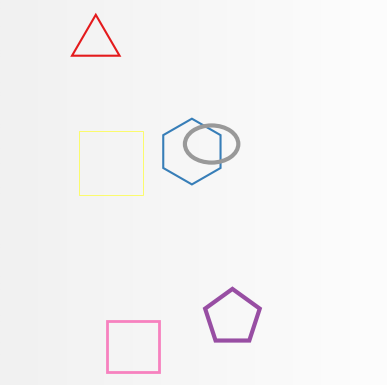[{"shape": "triangle", "thickness": 1.5, "radius": 0.35, "center": [0.247, 0.891]}, {"shape": "hexagon", "thickness": 1.5, "radius": 0.43, "center": [0.495, 0.606]}, {"shape": "pentagon", "thickness": 3, "radius": 0.37, "center": [0.6, 0.175]}, {"shape": "square", "thickness": 0.5, "radius": 0.42, "center": [0.286, 0.577]}, {"shape": "square", "thickness": 2, "radius": 0.33, "center": [0.344, 0.1]}, {"shape": "oval", "thickness": 3, "radius": 0.34, "center": [0.546, 0.626]}]